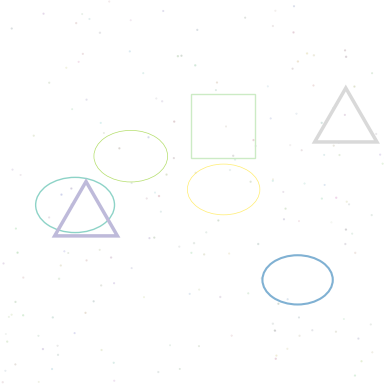[{"shape": "oval", "thickness": 1, "radius": 0.51, "center": [0.195, 0.468]}, {"shape": "triangle", "thickness": 2.5, "radius": 0.47, "center": [0.223, 0.434]}, {"shape": "oval", "thickness": 1.5, "radius": 0.46, "center": [0.773, 0.273]}, {"shape": "oval", "thickness": 0.5, "radius": 0.48, "center": [0.34, 0.594]}, {"shape": "triangle", "thickness": 2.5, "radius": 0.47, "center": [0.898, 0.678]}, {"shape": "square", "thickness": 1, "radius": 0.42, "center": [0.579, 0.673]}, {"shape": "oval", "thickness": 0.5, "radius": 0.47, "center": [0.581, 0.508]}]